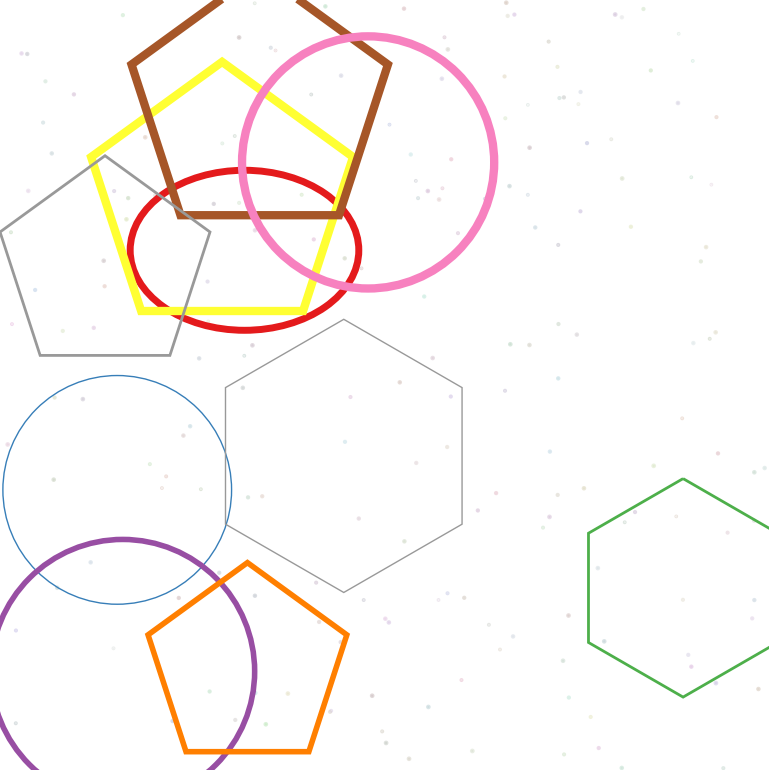[{"shape": "oval", "thickness": 2.5, "radius": 0.74, "center": [0.318, 0.675]}, {"shape": "circle", "thickness": 0.5, "radius": 0.74, "center": [0.152, 0.364]}, {"shape": "hexagon", "thickness": 1, "radius": 0.71, "center": [0.887, 0.237]}, {"shape": "circle", "thickness": 2, "radius": 0.86, "center": [0.159, 0.128]}, {"shape": "pentagon", "thickness": 2, "radius": 0.68, "center": [0.321, 0.134]}, {"shape": "pentagon", "thickness": 3, "radius": 0.89, "center": [0.288, 0.741]}, {"shape": "pentagon", "thickness": 3, "radius": 0.88, "center": [0.337, 0.862]}, {"shape": "circle", "thickness": 3, "radius": 0.82, "center": [0.478, 0.789]}, {"shape": "hexagon", "thickness": 0.5, "radius": 0.89, "center": [0.446, 0.408]}, {"shape": "pentagon", "thickness": 1, "radius": 0.72, "center": [0.136, 0.654]}]